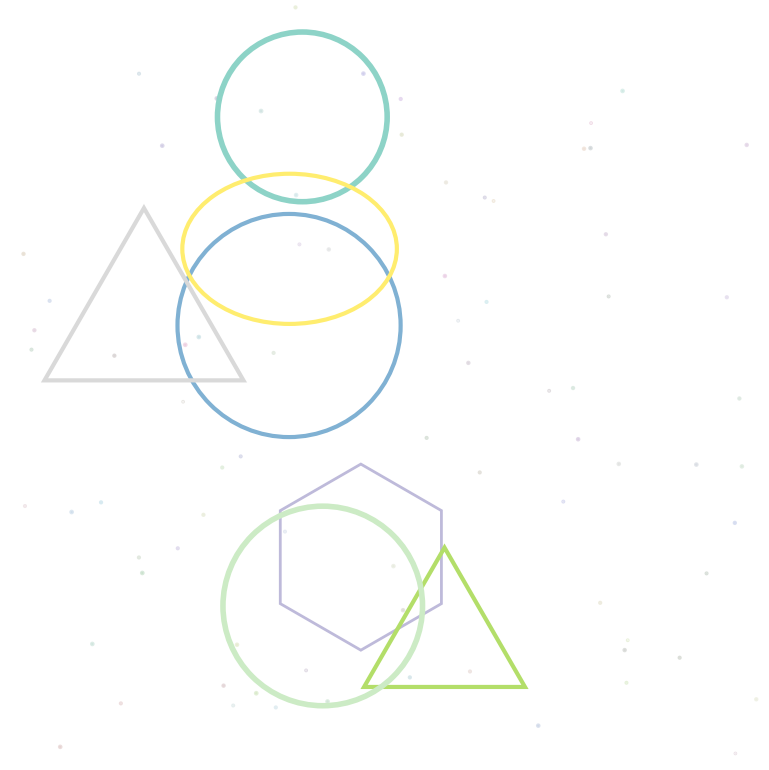[{"shape": "circle", "thickness": 2, "radius": 0.55, "center": [0.393, 0.848]}, {"shape": "hexagon", "thickness": 1, "radius": 0.6, "center": [0.469, 0.276]}, {"shape": "circle", "thickness": 1.5, "radius": 0.72, "center": [0.375, 0.577]}, {"shape": "triangle", "thickness": 1.5, "radius": 0.6, "center": [0.577, 0.168]}, {"shape": "triangle", "thickness": 1.5, "radius": 0.75, "center": [0.187, 0.581]}, {"shape": "circle", "thickness": 2, "radius": 0.65, "center": [0.419, 0.213]}, {"shape": "oval", "thickness": 1.5, "radius": 0.7, "center": [0.376, 0.677]}]